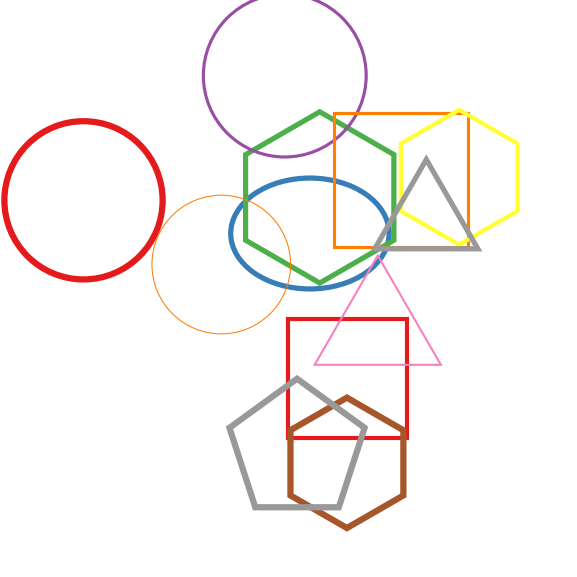[{"shape": "square", "thickness": 2, "radius": 0.51, "center": [0.602, 0.343]}, {"shape": "circle", "thickness": 3, "radius": 0.68, "center": [0.145, 0.652]}, {"shape": "oval", "thickness": 2.5, "radius": 0.69, "center": [0.537, 0.595]}, {"shape": "hexagon", "thickness": 2.5, "radius": 0.74, "center": [0.554, 0.657]}, {"shape": "circle", "thickness": 1.5, "radius": 0.7, "center": [0.493, 0.868]}, {"shape": "circle", "thickness": 0.5, "radius": 0.6, "center": [0.383, 0.541]}, {"shape": "square", "thickness": 1.5, "radius": 0.58, "center": [0.694, 0.688]}, {"shape": "hexagon", "thickness": 2, "radius": 0.58, "center": [0.795, 0.692]}, {"shape": "hexagon", "thickness": 3, "radius": 0.56, "center": [0.601, 0.198]}, {"shape": "triangle", "thickness": 1, "radius": 0.63, "center": [0.654, 0.431]}, {"shape": "triangle", "thickness": 2.5, "radius": 0.52, "center": [0.738, 0.62]}, {"shape": "pentagon", "thickness": 3, "radius": 0.62, "center": [0.514, 0.22]}]